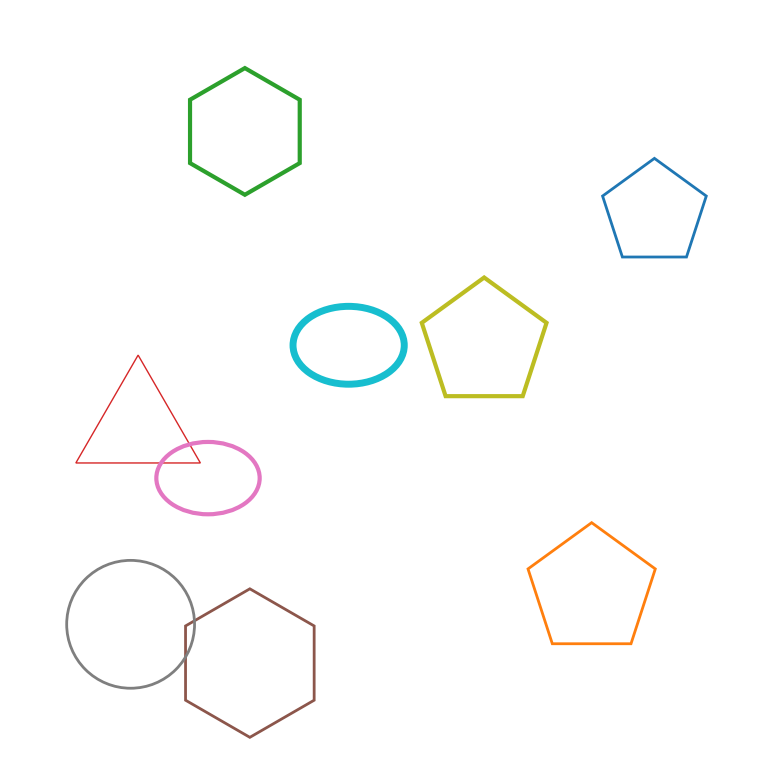[{"shape": "pentagon", "thickness": 1, "radius": 0.35, "center": [0.85, 0.724]}, {"shape": "pentagon", "thickness": 1, "radius": 0.43, "center": [0.768, 0.234]}, {"shape": "hexagon", "thickness": 1.5, "radius": 0.41, "center": [0.318, 0.829]}, {"shape": "triangle", "thickness": 0.5, "radius": 0.47, "center": [0.179, 0.445]}, {"shape": "hexagon", "thickness": 1, "radius": 0.48, "center": [0.324, 0.139]}, {"shape": "oval", "thickness": 1.5, "radius": 0.34, "center": [0.27, 0.379]}, {"shape": "circle", "thickness": 1, "radius": 0.42, "center": [0.17, 0.189]}, {"shape": "pentagon", "thickness": 1.5, "radius": 0.43, "center": [0.629, 0.554]}, {"shape": "oval", "thickness": 2.5, "radius": 0.36, "center": [0.453, 0.552]}]